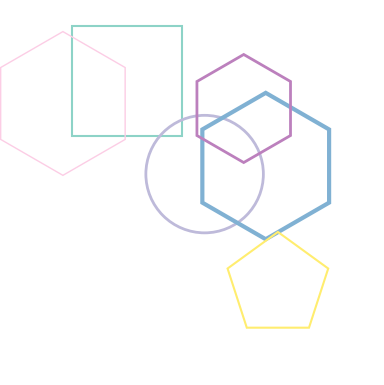[{"shape": "square", "thickness": 1.5, "radius": 0.71, "center": [0.331, 0.791]}, {"shape": "circle", "thickness": 2, "radius": 0.76, "center": [0.531, 0.548]}, {"shape": "hexagon", "thickness": 3, "radius": 0.95, "center": [0.69, 0.569]}, {"shape": "hexagon", "thickness": 1, "radius": 0.93, "center": [0.163, 0.731]}, {"shape": "hexagon", "thickness": 2, "radius": 0.7, "center": [0.633, 0.718]}, {"shape": "pentagon", "thickness": 1.5, "radius": 0.69, "center": [0.722, 0.26]}]